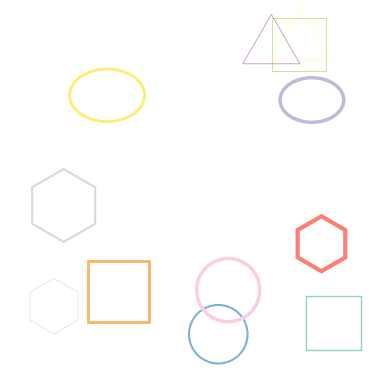[{"shape": "square", "thickness": 1, "radius": 0.35, "center": [0.866, 0.161]}, {"shape": "triangle", "thickness": 0.5, "radius": 0.47, "center": [0.78, 0.891]}, {"shape": "oval", "thickness": 2.5, "radius": 0.41, "center": [0.81, 0.74]}, {"shape": "hexagon", "thickness": 3, "radius": 0.36, "center": [0.835, 0.367]}, {"shape": "circle", "thickness": 1.5, "radius": 0.38, "center": [0.567, 0.132]}, {"shape": "square", "thickness": 2, "radius": 0.4, "center": [0.307, 0.242]}, {"shape": "square", "thickness": 0.5, "radius": 0.35, "center": [0.777, 0.884]}, {"shape": "circle", "thickness": 2.5, "radius": 0.41, "center": [0.593, 0.246]}, {"shape": "hexagon", "thickness": 1.5, "radius": 0.47, "center": [0.165, 0.466]}, {"shape": "triangle", "thickness": 0.5, "radius": 0.43, "center": [0.705, 0.877]}, {"shape": "hexagon", "thickness": 0.5, "radius": 0.36, "center": [0.14, 0.205]}, {"shape": "oval", "thickness": 2, "radius": 0.49, "center": [0.278, 0.753]}]